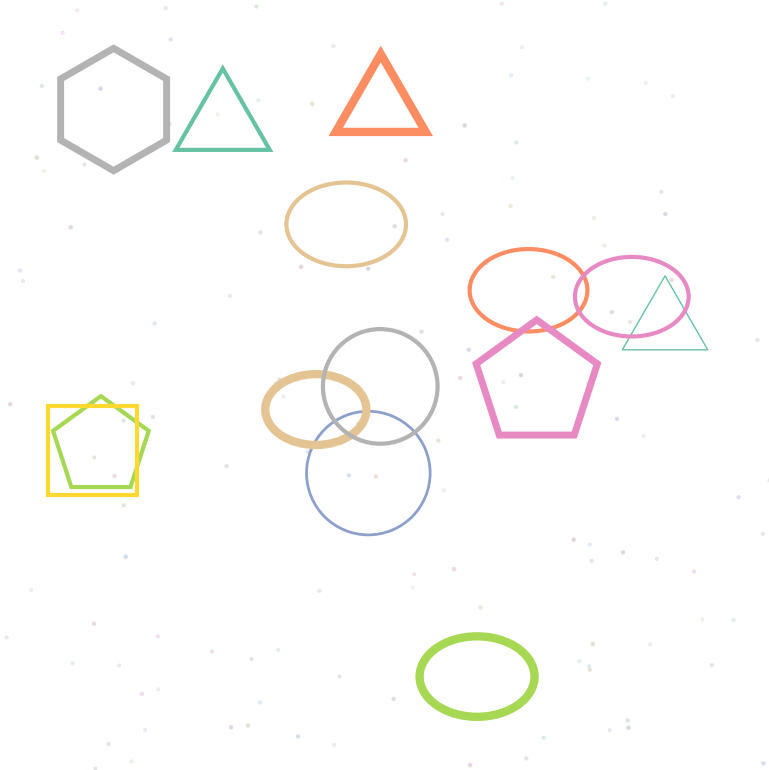[{"shape": "triangle", "thickness": 1.5, "radius": 0.35, "center": [0.289, 0.841]}, {"shape": "triangle", "thickness": 0.5, "radius": 0.32, "center": [0.864, 0.578]}, {"shape": "oval", "thickness": 1.5, "radius": 0.38, "center": [0.686, 0.623]}, {"shape": "triangle", "thickness": 3, "radius": 0.34, "center": [0.494, 0.862]}, {"shape": "circle", "thickness": 1, "radius": 0.4, "center": [0.478, 0.386]}, {"shape": "oval", "thickness": 1.5, "radius": 0.37, "center": [0.821, 0.615]}, {"shape": "pentagon", "thickness": 2.5, "radius": 0.41, "center": [0.697, 0.502]}, {"shape": "pentagon", "thickness": 1.5, "radius": 0.33, "center": [0.131, 0.42]}, {"shape": "oval", "thickness": 3, "radius": 0.37, "center": [0.62, 0.121]}, {"shape": "square", "thickness": 1.5, "radius": 0.29, "center": [0.12, 0.415]}, {"shape": "oval", "thickness": 1.5, "radius": 0.39, "center": [0.45, 0.709]}, {"shape": "oval", "thickness": 3, "radius": 0.33, "center": [0.41, 0.468]}, {"shape": "circle", "thickness": 1.5, "radius": 0.37, "center": [0.494, 0.498]}, {"shape": "hexagon", "thickness": 2.5, "radius": 0.4, "center": [0.148, 0.858]}]